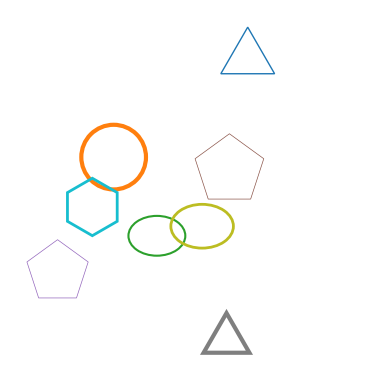[{"shape": "triangle", "thickness": 1, "radius": 0.4, "center": [0.643, 0.849]}, {"shape": "circle", "thickness": 3, "radius": 0.42, "center": [0.295, 0.592]}, {"shape": "oval", "thickness": 1.5, "radius": 0.37, "center": [0.407, 0.388]}, {"shape": "pentagon", "thickness": 0.5, "radius": 0.42, "center": [0.15, 0.294]}, {"shape": "pentagon", "thickness": 0.5, "radius": 0.47, "center": [0.596, 0.559]}, {"shape": "triangle", "thickness": 3, "radius": 0.34, "center": [0.588, 0.118]}, {"shape": "oval", "thickness": 2, "radius": 0.41, "center": [0.525, 0.412]}, {"shape": "hexagon", "thickness": 2, "radius": 0.37, "center": [0.24, 0.462]}]